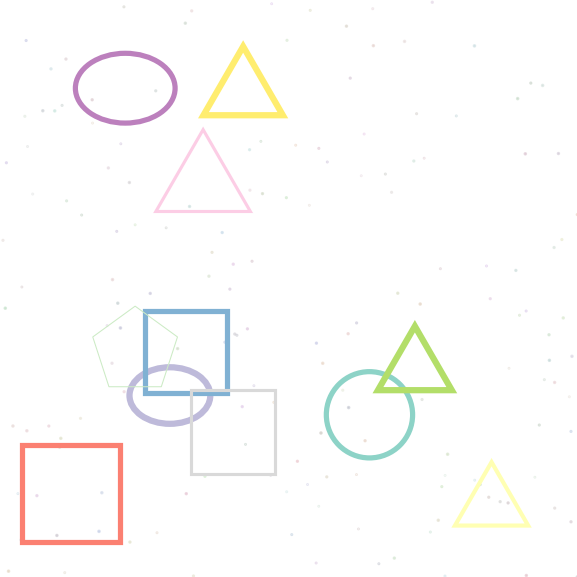[{"shape": "circle", "thickness": 2.5, "radius": 0.37, "center": [0.64, 0.281]}, {"shape": "triangle", "thickness": 2, "radius": 0.37, "center": [0.851, 0.126]}, {"shape": "oval", "thickness": 3, "radius": 0.35, "center": [0.294, 0.314]}, {"shape": "square", "thickness": 2.5, "radius": 0.42, "center": [0.123, 0.144]}, {"shape": "square", "thickness": 2.5, "radius": 0.35, "center": [0.322, 0.389]}, {"shape": "triangle", "thickness": 3, "radius": 0.37, "center": [0.718, 0.36]}, {"shape": "triangle", "thickness": 1.5, "radius": 0.47, "center": [0.352, 0.68]}, {"shape": "square", "thickness": 1.5, "radius": 0.36, "center": [0.404, 0.25]}, {"shape": "oval", "thickness": 2.5, "radius": 0.43, "center": [0.217, 0.846]}, {"shape": "pentagon", "thickness": 0.5, "radius": 0.39, "center": [0.234, 0.392]}, {"shape": "triangle", "thickness": 3, "radius": 0.4, "center": [0.421, 0.839]}]